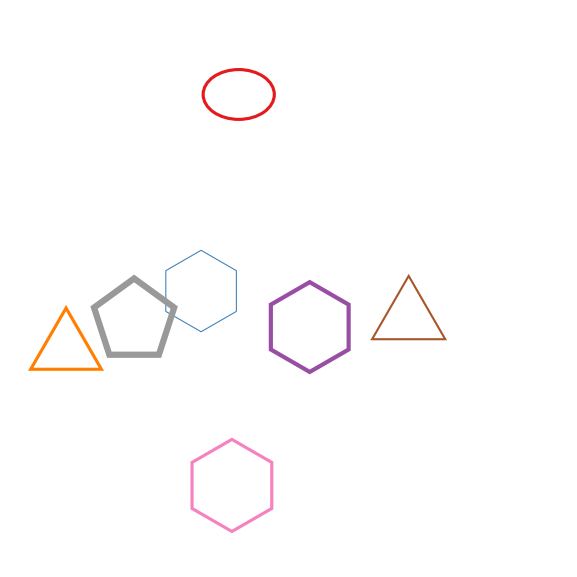[{"shape": "oval", "thickness": 1.5, "radius": 0.31, "center": [0.413, 0.836]}, {"shape": "hexagon", "thickness": 0.5, "radius": 0.35, "center": [0.348, 0.495]}, {"shape": "hexagon", "thickness": 2, "radius": 0.39, "center": [0.536, 0.433]}, {"shape": "triangle", "thickness": 1.5, "radius": 0.35, "center": [0.114, 0.395]}, {"shape": "triangle", "thickness": 1, "radius": 0.37, "center": [0.708, 0.448]}, {"shape": "hexagon", "thickness": 1.5, "radius": 0.4, "center": [0.402, 0.159]}, {"shape": "pentagon", "thickness": 3, "radius": 0.36, "center": [0.232, 0.444]}]